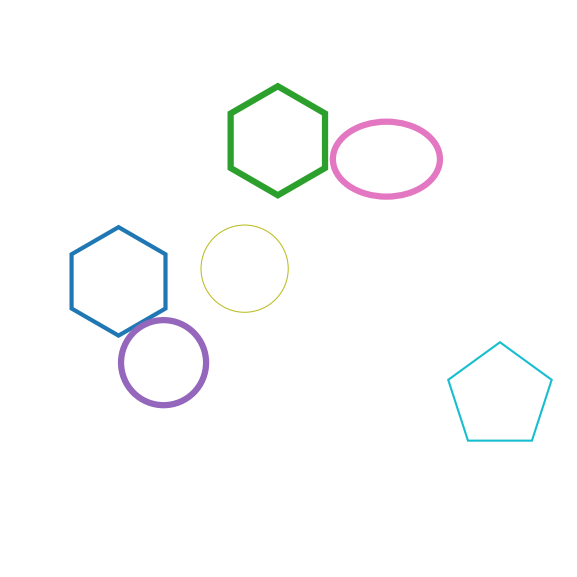[{"shape": "hexagon", "thickness": 2, "radius": 0.47, "center": [0.205, 0.512]}, {"shape": "hexagon", "thickness": 3, "radius": 0.47, "center": [0.481, 0.755]}, {"shape": "circle", "thickness": 3, "radius": 0.37, "center": [0.283, 0.371]}, {"shape": "oval", "thickness": 3, "radius": 0.46, "center": [0.669, 0.724]}, {"shape": "circle", "thickness": 0.5, "radius": 0.38, "center": [0.424, 0.534]}, {"shape": "pentagon", "thickness": 1, "radius": 0.47, "center": [0.866, 0.312]}]